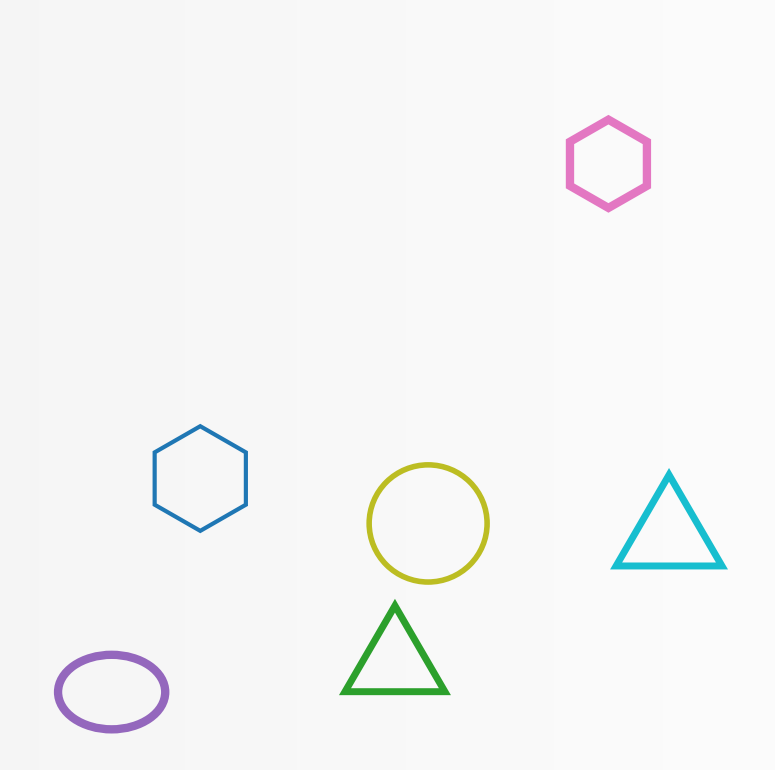[{"shape": "hexagon", "thickness": 1.5, "radius": 0.34, "center": [0.258, 0.379]}, {"shape": "triangle", "thickness": 2.5, "radius": 0.37, "center": [0.51, 0.139]}, {"shape": "oval", "thickness": 3, "radius": 0.35, "center": [0.144, 0.101]}, {"shape": "hexagon", "thickness": 3, "radius": 0.29, "center": [0.785, 0.787]}, {"shape": "circle", "thickness": 2, "radius": 0.38, "center": [0.552, 0.32]}, {"shape": "triangle", "thickness": 2.5, "radius": 0.39, "center": [0.863, 0.304]}]